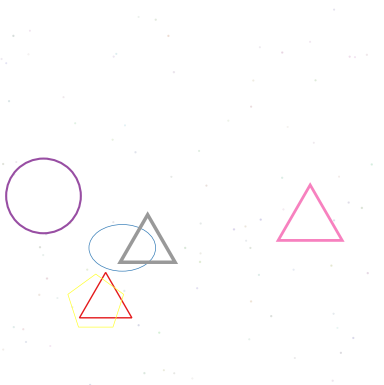[{"shape": "triangle", "thickness": 1, "radius": 0.39, "center": [0.274, 0.214]}, {"shape": "oval", "thickness": 0.5, "radius": 0.43, "center": [0.318, 0.356]}, {"shape": "circle", "thickness": 1.5, "radius": 0.48, "center": [0.113, 0.491]}, {"shape": "pentagon", "thickness": 0.5, "radius": 0.38, "center": [0.249, 0.212]}, {"shape": "triangle", "thickness": 2, "radius": 0.48, "center": [0.806, 0.424]}, {"shape": "triangle", "thickness": 2.5, "radius": 0.41, "center": [0.384, 0.36]}]